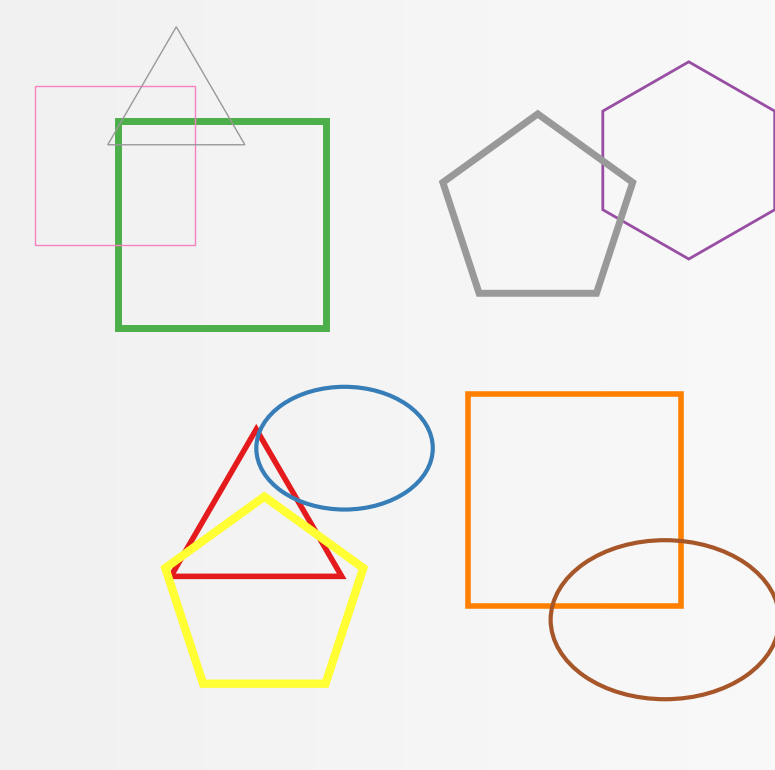[{"shape": "triangle", "thickness": 2, "radius": 0.64, "center": [0.331, 0.315]}, {"shape": "oval", "thickness": 1.5, "radius": 0.57, "center": [0.445, 0.418]}, {"shape": "square", "thickness": 2.5, "radius": 0.67, "center": [0.286, 0.709]}, {"shape": "hexagon", "thickness": 1, "radius": 0.64, "center": [0.889, 0.792]}, {"shape": "square", "thickness": 2, "radius": 0.69, "center": [0.741, 0.35]}, {"shape": "pentagon", "thickness": 3, "radius": 0.67, "center": [0.341, 0.221]}, {"shape": "oval", "thickness": 1.5, "radius": 0.74, "center": [0.858, 0.195]}, {"shape": "square", "thickness": 0.5, "radius": 0.52, "center": [0.148, 0.785]}, {"shape": "triangle", "thickness": 0.5, "radius": 0.51, "center": [0.227, 0.863]}, {"shape": "pentagon", "thickness": 2.5, "radius": 0.64, "center": [0.694, 0.723]}]